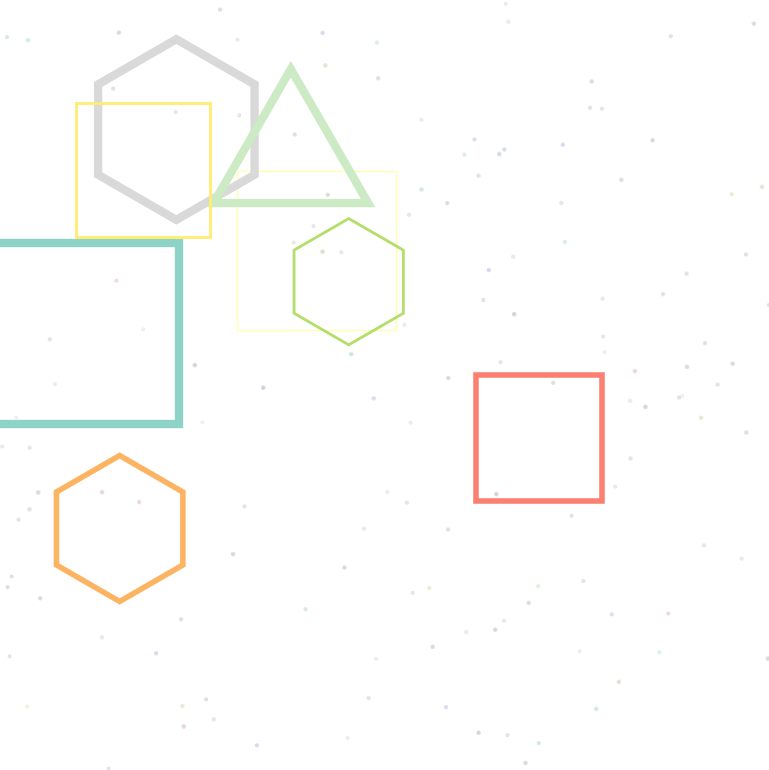[{"shape": "square", "thickness": 3, "radius": 0.59, "center": [0.115, 0.567]}, {"shape": "square", "thickness": 0.5, "radius": 0.52, "center": [0.411, 0.674]}, {"shape": "square", "thickness": 2, "radius": 0.41, "center": [0.7, 0.431]}, {"shape": "hexagon", "thickness": 2, "radius": 0.47, "center": [0.155, 0.314]}, {"shape": "hexagon", "thickness": 1, "radius": 0.41, "center": [0.453, 0.634]}, {"shape": "hexagon", "thickness": 3, "radius": 0.59, "center": [0.229, 0.832]}, {"shape": "triangle", "thickness": 3, "radius": 0.58, "center": [0.378, 0.794]}, {"shape": "square", "thickness": 1, "radius": 0.43, "center": [0.186, 0.779]}]